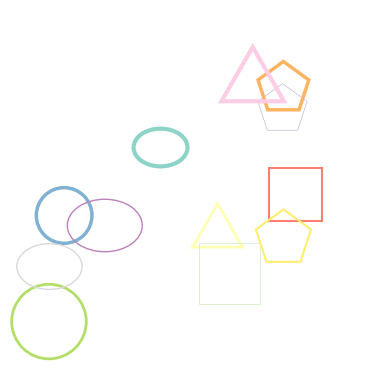[{"shape": "oval", "thickness": 3, "radius": 0.35, "center": [0.417, 0.617]}, {"shape": "triangle", "thickness": 2, "radius": 0.37, "center": [0.565, 0.396]}, {"shape": "pentagon", "thickness": 0.5, "radius": 0.34, "center": [0.734, 0.716]}, {"shape": "square", "thickness": 1.5, "radius": 0.34, "center": [0.768, 0.496]}, {"shape": "circle", "thickness": 2.5, "radius": 0.36, "center": [0.167, 0.44]}, {"shape": "pentagon", "thickness": 2.5, "radius": 0.35, "center": [0.736, 0.771]}, {"shape": "circle", "thickness": 2, "radius": 0.48, "center": [0.127, 0.165]}, {"shape": "triangle", "thickness": 3, "radius": 0.47, "center": [0.656, 0.784]}, {"shape": "oval", "thickness": 1, "radius": 0.42, "center": [0.128, 0.308]}, {"shape": "oval", "thickness": 1, "radius": 0.49, "center": [0.272, 0.414]}, {"shape": "square", "thickness": 0.5, "radius": 0.4, "center": [0.596, 0.291]}, {"shape": "pentagon", "thickness": 1.5, "radius": 0.38, "center": [0.736, 0.381]}]